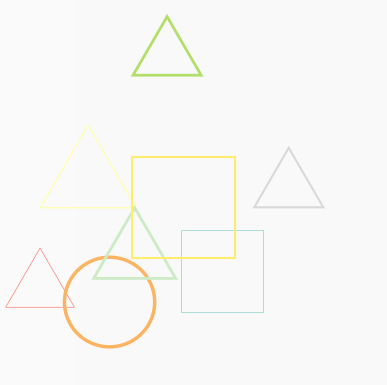[{"shape": "square", "thickness": 0.5, "radius": 0.53, "center": [0.573, 0.296]}, {"shape": "triangle", "thickness": 1, "radius": 0.71, "center": [0.228, 0.532]}, {"shape": "triangle", "thickness": 0.5, "radius": 0.51, "center": [0.103, 0.253]}, {"shape": "circle", "thickness": 2.5, "radius": 0.58, "center": [0.283, 0.215]}, {"shape": "triangle", "thickness": 2, "radius": 0.51, "center": [0.431, 0.855]}, {"shape": "triangle", "thickness": 1.5, "radius": 0.51, "center": [0.745, 0.513]}, {"shape": "triangle", "thickness": 2, "radius": 0.61, "center": [0.348, 0.338]}, {"shape": "square", "thickness": 1.5, "radius": 0.66, "center": [0.474, 0.461]}]